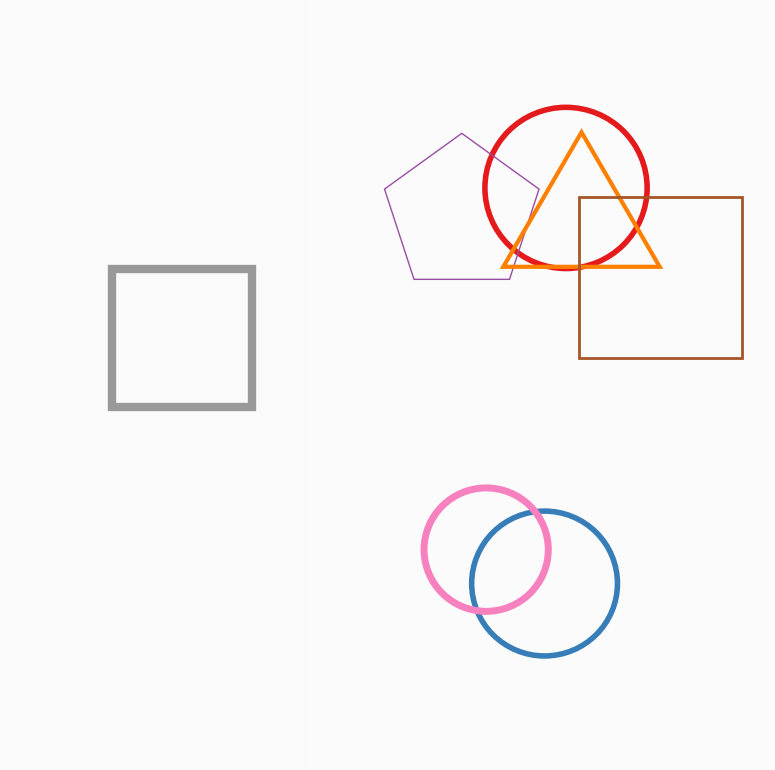[{"shape": "circle", "thickness": 2, "radius": 0.52, "center": [0.73, 0.756]}, {"shape": "circle", "thickness": 2, "radius": 0.47, "center": [0.703, 0.242]}, {"shape": "pentagon", "thickness": 0.5, "radius": 0.52, "center": [0.596, 0.722]}, {"shape": "triangle", "thickness": 1.5, "radius": 0.58, "center": [0.75, 0.712]}, {"shape": "square", "thickness": 1, "radius": 0.52, "center": [0.852, 0.639]}, {"shape": "circle", "thickness": 2.5, "radius": 0.4, "center": [0.627, 0.286]}, {"shape": "square", "thickness": 3, "radius": 0.45, "center": [0.235, 0.561]}]